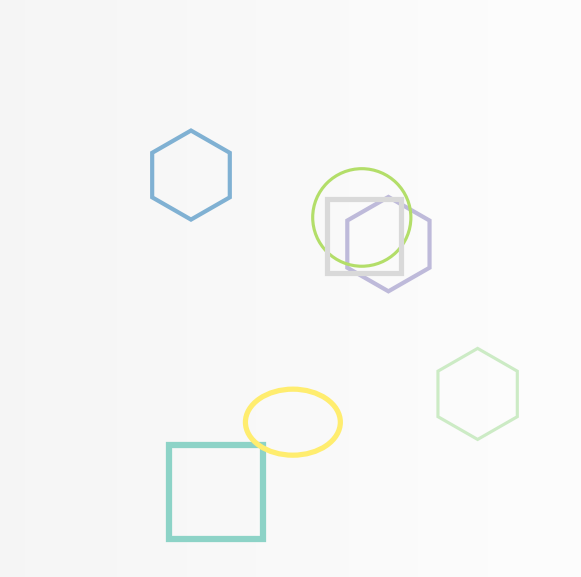[{"shape": "square", "thickness": 3, "radius": 0.41, "center": [0.372, 0.147]}, {"shape": "hexagon", "thickness": 2, "radius": 0.41, "center": [0.668, 0.576]}, {"shape": "hexagon", "thickness": 2, "radius": 0.39, "center": [0.329, 0.696]}, {"shape": "circle", "thickness": 1.5, "radius": 0.42, "center": [0.622, 0.623]}, {"shape": "square", "thickness": 2.5, "radius": 0.32, "center": [0.626, 0.59]}, {"shape": "hexagon", "thickness": 1.5, "radius": 0.39, "center": [0.822, 0.317]}, {"shape": "oval", "thickness": 2.5, "radius": 0.41, "center": [0.504, 0.268]}]